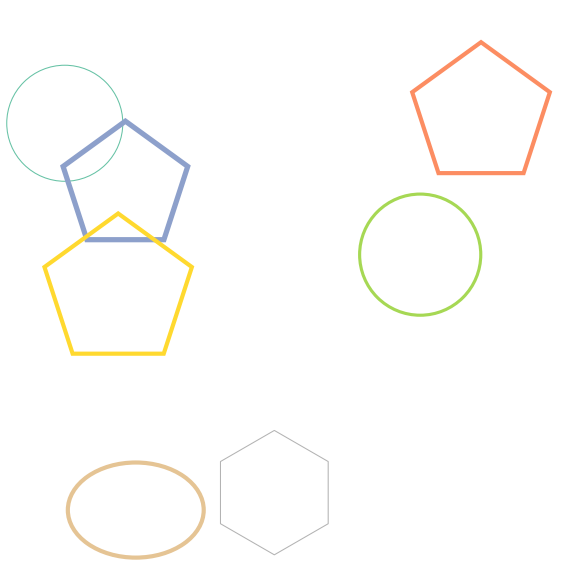[{"shape": "circle", "thickness": 0.5, "radius": 0.5, "center": [0.112, 0.786]}, {"shape": "pentagon", "thickness": 2, "radius": 0.63, "center": [0.833, 0.801]}, {"shape": "pentagon", "thickness": 2.5, "radius": 0.57, "center": [0.217, 0.676]}, {"shape": "circle", "thickness": 1.5, "radius": 0.52, "center": [0.728, 0.558]}, {"shape": "pentagon", "thickness": 2, "radius": 0.67, "center": [0.205, 0.495]}, {"shape": "oval", "thickness": 2, "radius": 0.59, "center": [0.235, 0.116]}, {"shape": "hexagon", "thickness": 0.5, "radius": 0.54, "center": [0.475, 0.146]}]